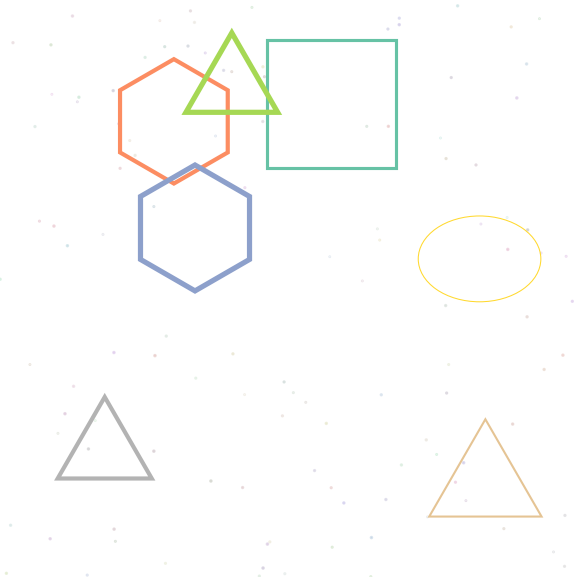[{"shape": "square", "thickness": 1.5, "radius": 0.56, "center": [0.574, 0.819]}, {"shape": "hexagon", "thickness": 2, "radius": 0.54, "center": [0.301, 0.789]}, {"shape": "hexagon", "thickness": 2.5, "radius": 0.54, "center": [0.338, 0.604]}, {"shape": "triangle", "thickness": 2.5, "radius": 0.46, "center": [0.401, 0.85]}, {"shape": "oval", "thickness": 0.5, "radius": 0.53, "center": [0.83, 0.551]}, {"shape": "triangle", "thickness": 1, "radius": 0.56, "center": [0.84, 0.161]}, {"shape": "triangle", "thickness": 2, "radius": 0.47, "center": [0.181, 0.218]}]